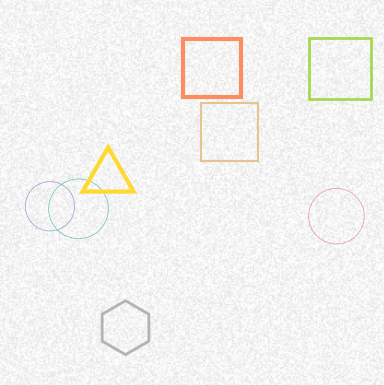[{"shape": "circle", "thickness": 0.5, "radius": 0.39, "center": [0.204, 0.458]}, {"shape": "square", "thickness": 3, "radius": 0.38, "center": [0.551, 0.824]}, {"shape": "circle", "thickness": 0.5, "radius": 0.32, "center": [0.13, 0.464]}, {"shape": "circle", "thickness": 0.5, "radius": 0.36, "center": [0.874, 0.439]}, {"shape": "square", "thickness": 2, "radius": 0.4, "center": [0.883, 0.822]}, {"shape": "triangle", "thickness": 3, "radius": 0.38, "center": [0.281, 0.541]}, {"shape": "square", "thickness": 1.5, "radius": 0.37, "center": [0.596, 0.657]}, {"shape": "hexagon", "thickness": 2, "radius": 0.35, "center": [0.326, 0.149]}]